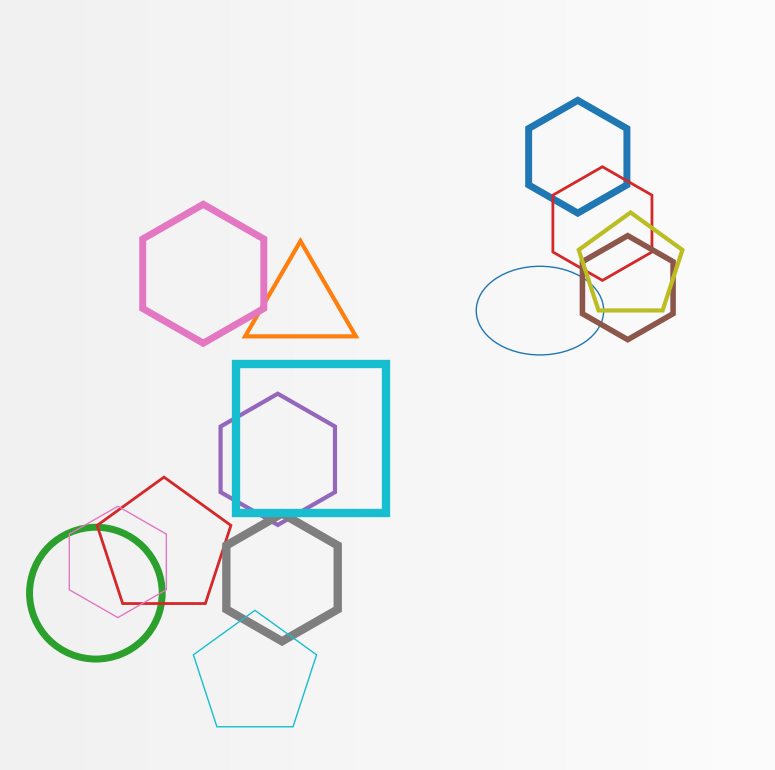[{"shape": "hexagon", "thickness": 2.5, "radius": 0.37, "center": [0.746, 0.796]}, {"shape": "oval", "thickness": 0.5, "radius": 0.41, "center": [0.697, 0.597]}, {"shape": "triangle", "thickness": 1.5, "radius": 0.41, "center": [0.388, 0.604]}, {"shape": "circle", "thickness": 2.5, "radius": 0.43, "center": [0.124, 0.23]}, {"shape": "pentagon", "thickness": 1, "radius": 0.45, "center": [0.212, 0.29]}, {"shape": "hexagon", "thickness": 1, "radius": 0.37, "center": [0.777, 0.71]}, {"shape": "hexagon", "thickness": 1.5, "radius": 0.43, "center": [0.358, 0.403]}, {"shape": "hexagon", "thickness": 2, "radius": 0.34, "center": [0.81, 0.626]}, {"shape": "hexagon", "thickness": 0.5, "radius": 0.36, "center": [0.152, 0.27]}, {"shape": "hexagon", "thickness": 2.5, "radius": 0.45, "center": [0.262, 0.645]}, {"shape": "hexagon", "thickness": 3, "radius": 0.41, "center": [0.364, 0.25]}, {"shape": "pentagon", "thickness": 1.5, "radius": 0.35, "center": [0.814, 0.654]}, {"shape": "square", "thickness": 3, "radius": 0.48, "center": [0.401, 0.43]}, {"shape": "pentagon", "thickness": 0.5, "radius": 0.42, "center": [0.329, 0.124]}]